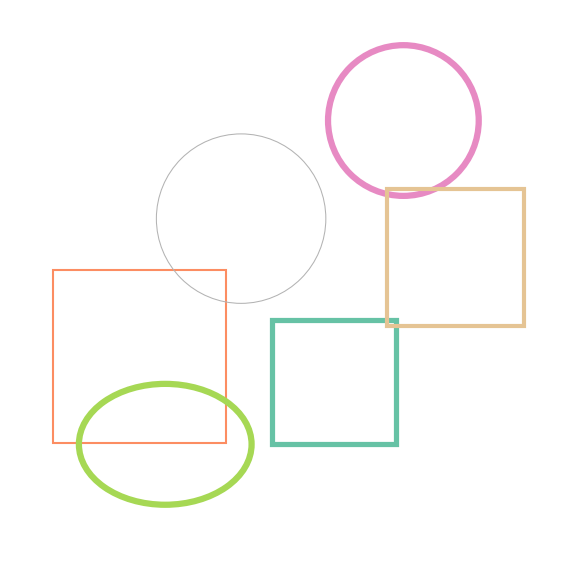[{"shape": "square", "thickness": 2.5, "radius": 0.54, "center": [0.578, 0.338]}, {"shape": "square", "thickness": 1, "radius": 0.75, "center": [0.241, 0.382]}, {"shape": "circle", "thickness": 3, "radius": 0.65, "center": [0.698, 0.79]}, {"shape": "oval", "thickness": 3, "radius": 0.75, "center": [0.286, 0.23]}, {"shape": "square", "thickness": 2, "radius": 0.6, "center": [0.789, 0.553]}, {"shape": "circle", "thickness": 0.5, "radius": 0.73, "center": [0.417, 0.621]}]